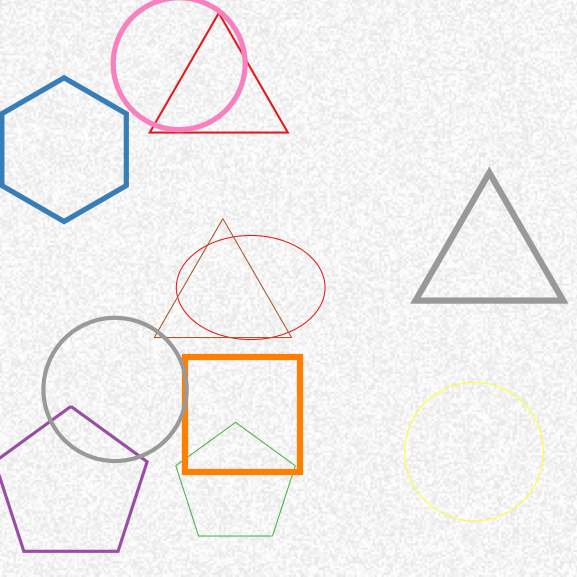[{"shape": "triangle", "thickness": 1, "radius": 0.69, "center": [0.379, 0.839]}, {"shape": "oval", "thickness": 0.5, "radius": 0.64, "center": [0.434, 0.501]}, {"shape": "hexagon", "thickness": 2.5, "radius": 0.62, "center": [0.111, 0.74]}, {"shape": "pentagon", "thickness": 0.5, "radius": 0.54, "center": [0.408, 0.159]}, {"shape": "pentagon", "thickness": 1.5, "radius": 0.69, "center": [0.123, 0.157]}, {"shape": "square", "thickness": 3, "radius": 0.5, "center": [0.42, 0.281]}, {"shape": "circle", "thickness": 0.5, "radius": 0.6, "center": [0.821, 0.217]}, {"shape": "triangle", "thickness": 0.5, "radius": 0.69, "center": [0.386, 0.483]}, {"shape": "circle", "thickness": 2.5, "radius": 0.57, "center": [0.31, 0.889]}, {"shape": "circle", "thickness": 2, "radius": 0.62, "center": [0.199, 0.325]}, {"shape": "triangle", "thickness": 3, "radius": 0.74, "center": [0.847, 0.552]}]